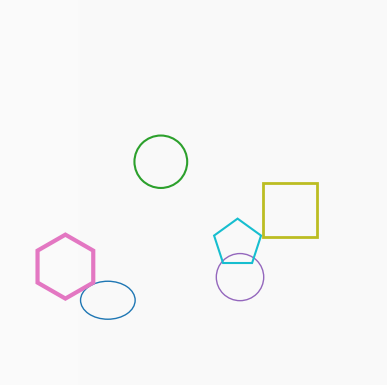[{"shape": "oval", "thickness": 1, "radius": 0.35, "center": [0.278, 0.22]}, {"shape": "circle", "thickness": 1.5, "radius": 0.34, "center": [0.415, 0.58]}, {"shape": "circle", "thickness": 1, "radius": 0.31, "center": [0.619, 0.28]}, {"shape": "hexagon", "thickness": 3, "radius": 0.42, "center": [0.169, 0.308]}, {"shape": "square", "thickness": 2, "radius": 0.35, "center": [0.749, 0.454]}, {"shape": "pentagon", "thickness": 1.5, "radius": 0.32, "center": [0.613, 0.368]}]